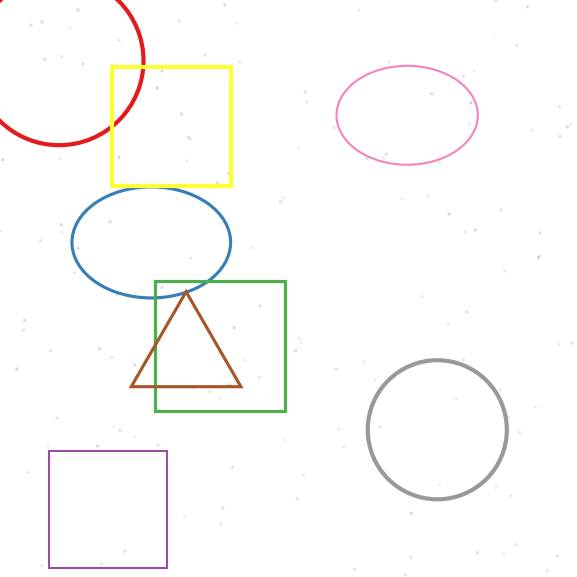[{"shape": "circle", "thickness": 2, "radius": 0.73, "center": [0.102, 0.894]}, {"shape": "oval", "thickness": 1.5, "radius": 0.69, "center": [0.262, 0.579]}, {"shape": "square", "thickness": 1.5, "radius": 0.56, "center": [0.381, 0.4]}, {"shape": "square", "thickness": 1, "radius": 0.51, "center": [0.187, 0.117]}, {"shape": "square", "thickness": 2, "radius": 0.52, "center": [0.297, 0.78]}, {"shape": "triangle", "thickness": 1.5, "radius": 0.55, "center": [0.322, 0.384]}, {"shape": "oval", "thickness": 1, "radius": 0.61, "center": [0.705, 0.799]}, {"shape": "circle", "thickness": 2, "radius": 0.6, "center": [0.757, 0.255]}]